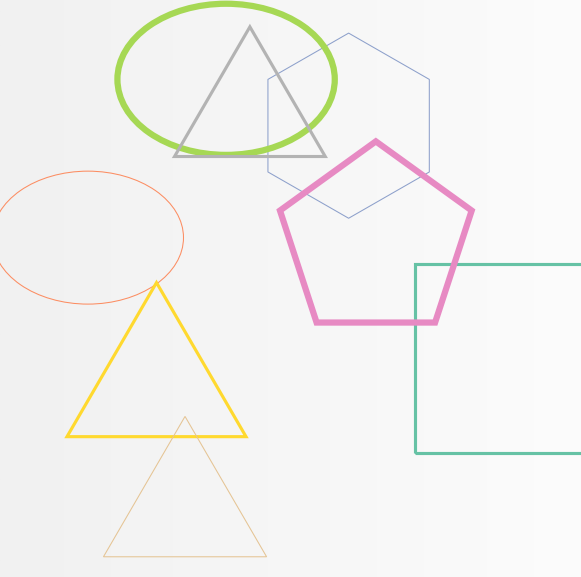[{"shape": "square", "thickness": 1.5, "radius": 0.82, "center": [0.878, 0.379]}, {"shape": "oval", "thickness": 0.5, "radius": 0.82, "center": [0.151, 0.588]}, {"shape": "hexagon", "thickness": 0.5, "radius": 0.8, "center": [0.6, 0.782]}, {"shape": "pentagon", "thickness": 3, "radius": 0.87, "center": [0.647, 0.581]}, {"shape": "oval", "thickness": 3, "radius": 0.93, "center": [0.389, 0.862]}, {"shape": "triangle", "thickness": 1.5, "radius": 0.89, "center": [0.269, 0.332]}, {"shape": "triangle", "thickness": 0.5, "radius": 0.81, "center": [0.318, 0.116]}, {"shape": "triangle", "thickness": 1.5, "radius": 0.75, "center": [0.43, 0.803]}]